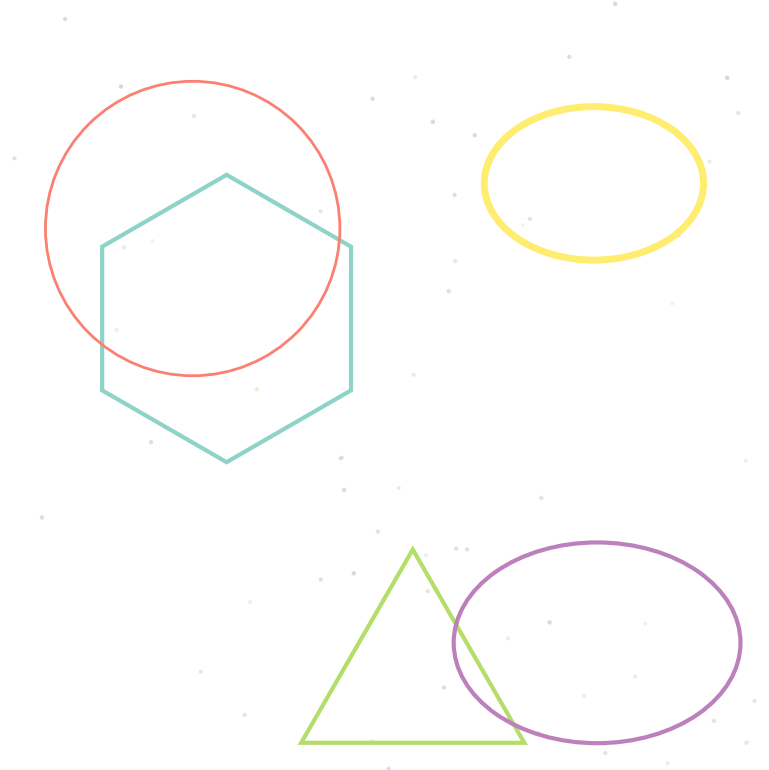[{"shape": "hexagon", "thickness": 1.5, "radius": 0.93, "center": [0.294, 0.586]}, {"shape": "circle", "thickness": 1, "radius": 0.96, "center": [0.25, 0.703]}, {"shape": "triangle", "thickness": 1.5, "radius": 0.84, "center": [0.536, 0.119]}, {"shape": "oval", "thickness": 1.5, "radius": 0.93, "center": [0.775, 0.165]}, {"shape": "oval", "thickness": 2.5, "radius": 0.71, "center": [0.771, 0.762]}]